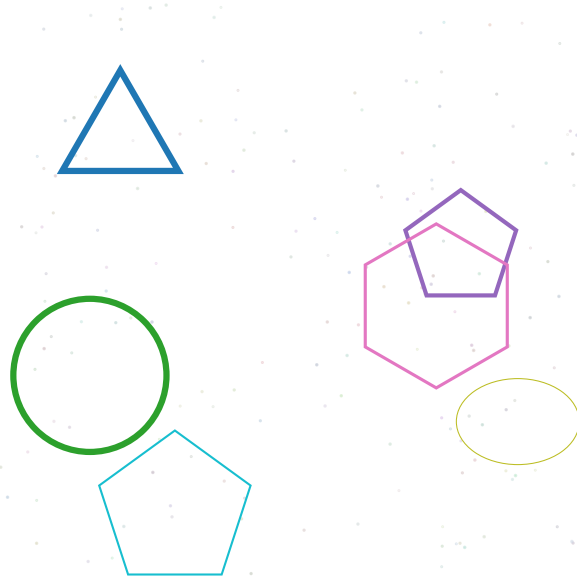[{"shape": "triangle", "thickness": 3, "radius": 0.58, "center": [0.208, 0.761]}, {"shape": "circle", "thickness": 3, "radius": 0.66, "center": [0.156, 0.349]}, {"shape": "pentagon", "thickness": 2, "radius": 0.5, "center": [0.798, 0.569]}, {"shape": "hexagon", "thickness": 1.5, "radius": 0.71, "center": [0.755, 0.469]}, {"shape": "oval", "thickness": 0.5, "radius": 0.53, "center": [0.897, 0.269]}, {"shape": "pentagon", "thickness": 1, "radius": 0.69, "center": [0.303, 0.116]}]